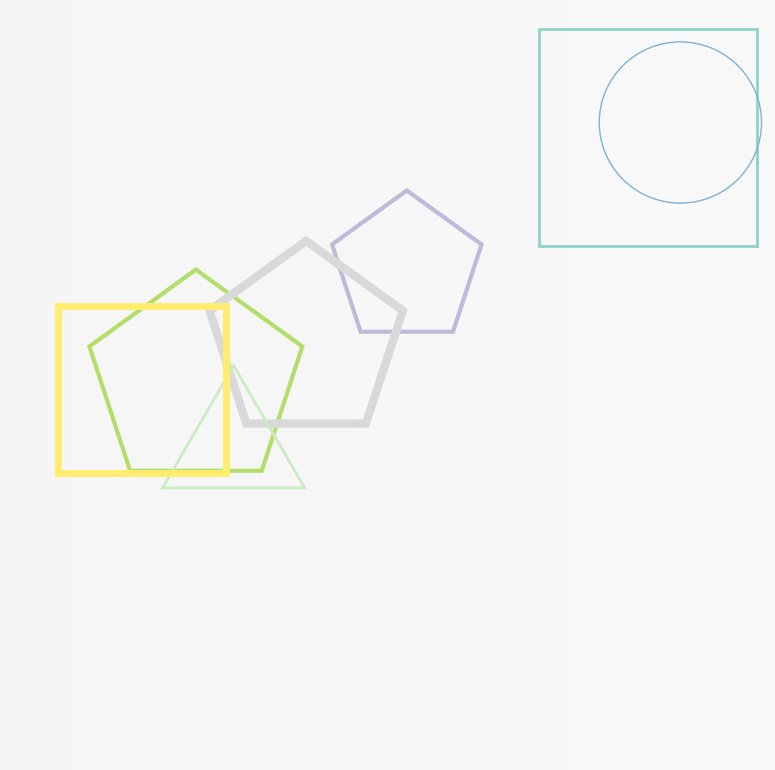[{"shape": "square", "thickness": 1, "radius": 0.7, "center": [0.837, 0.821]}, {"shape": "pentagon", "thickness": 1.5, "radius": 0.51, "center": [0.525, 0.651]}, {"shape": "circle", "thickness": 0.5, "radius": 0.52, "center": [0.878, 0.841]}, {"shape": "pentagon", "thickness": 1.5, "radius": 0.72, "center": [0.253, 0.505]}, {"shape": "pentagon", "thickness": 3, "radius": 0.66, "center": [0.395, 0.556]}, {"shape": "triangle", "thickness": 1, "radius": 0.53, "center": [0.301, 0.419]}, {"shape": "square", "thickness": 2.5, "radius": 0.54, "center": [0.183, 0.494]}]